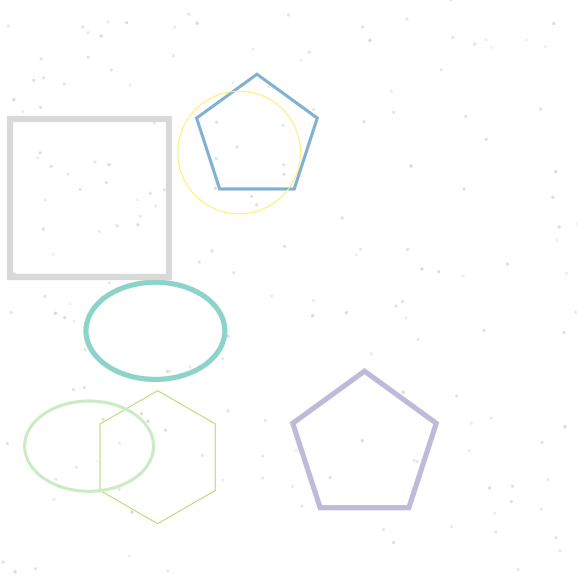[{"shape": "oval", "thickness": 2.5, "radius": 0.6, "center": [0.269, 0.426]}, {"shape": "pentagon", "thickness": 2.5, "radius": 0.65, "center": [0.631, 0.226]}, {"shape": "pentagon", "thickness": 1.5, "radius": 0.55, "center": [0.445, 0.761]}, {"shape": "hexagon", "thickness": 0.5, "radius": 0.58, "center": [0.273, 0.207]}, {"shape": "square", "thickness": 3, "radius": 0.69, "center": [0.155, 0.657]}, {"shape": "oval", "thickness": 1.5, "radius": 0.56, "center": [0.154, 0.227]}, {"shape": "circle", "thickness": 0.5, "radius": 0.53, "center": [0.414, 0.735]}]